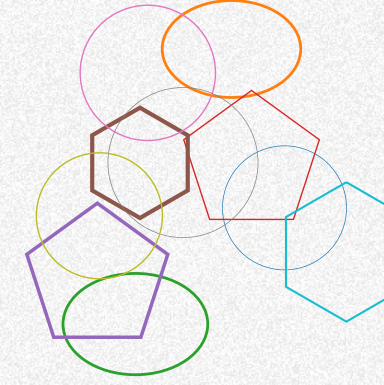[{"shape": "circle", "thickness": 0.5, "radius": 0.81, "center": [0.739, 0.46]}, {"shape": "oval", "thickness": 2, "radius": 0.9, "center": [0.601, 0.873]}, {"shape": "oval", "thickness": 2, "radius": 0.94, "center": [0.352, 0.158]}, {"shape": "pentagon", "thickness": 1, "radius": 0.93, "center": [0.653, 0.58]}, {"shape": "pentagon", "thickness": 2.5, "radius": 0.96, "center": [0.253, 0.28]}, {"shape": "hexagon", "thickness": 3, "radius": 0.72, "center": [0.364, 0.577]}, {"shape": "circle", "thickness": 1, "radius": 0.88, "center": [0.384, 0.811]}, {"shape": "circle", "thickness": 0.5, "radius": 0.97, "center": [0.475, 0.578]}, {"shape": "circle", "thickness": 1, "radius": 0.82, "center": [0.258, 0.439]}, {"shape": "hexagon", "thickness": 1.5, "radius": 0.91, "center": [0.9, 0.346]}]